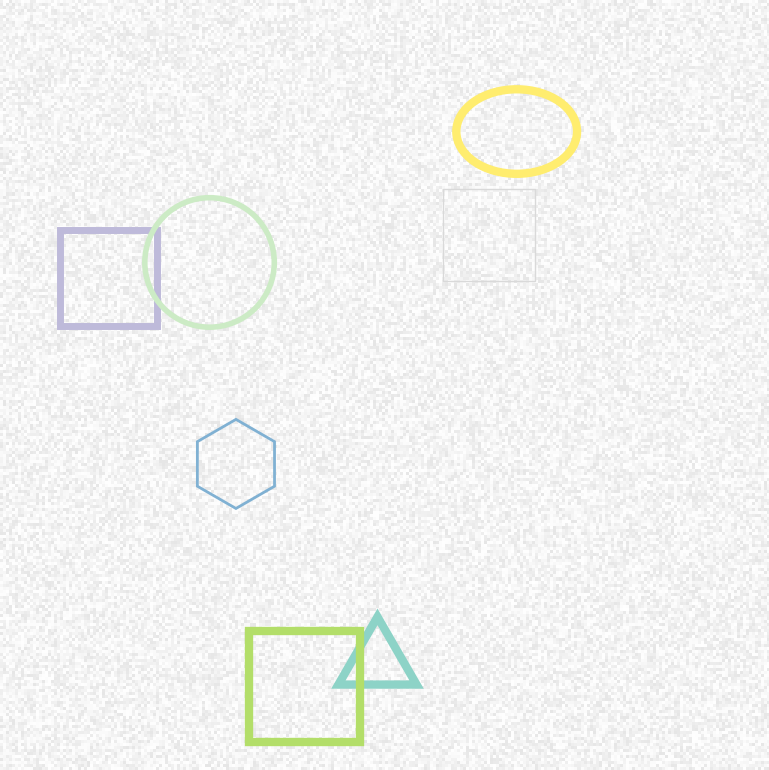[{"shape": "triangle", "thickness": 3, "radius": 0.29, "center": [0.49, 0.14]}, {"shape": "square", "thickness": 2.5, "radius": 0.31, "center": [0.141, 0.639]}, {"shape": "hexagon", "thickness": 1, "radius": 0.29, "center": [0.306, 0.397]}, {"shape": "square", "thickness": 3, "radius": 0.36, "center": [0.396, 0.108]}, {"shape": "square", "thickness": 0.5, "radius": 0.3, "center": [0.635, 0.695]}, {"shape": "circle", "thickness": 2, "radius": 0.42, "center": [0.272, 0.659]}, {"shape": "oval", "thickness": 3, "radius": 0.39, "center": [0.671, 0.829]}]